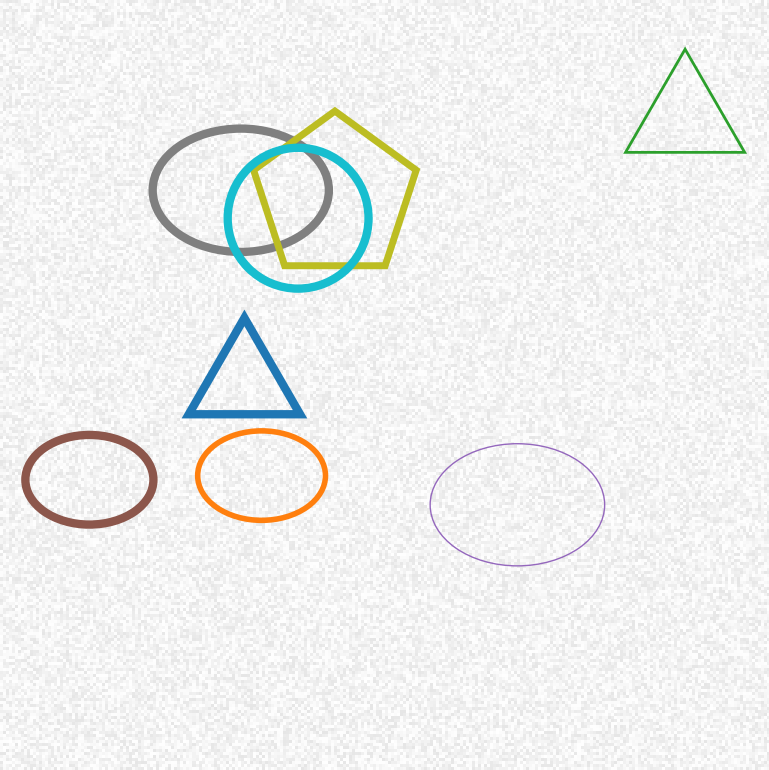[{"shape": "triangle", "thickness": 3, "radius": 0.42, "center": [0.317, 0.504]}, {"shape": "oval", "thickness": 2, "radius": 0.41, "center": [0.34, 0.382]}, {"shape": "triangle", "thickness": 1, "radius": 0.45, "center": [0.89, 0.847]}, {"shape": "oval", "thickness": 0.5, "radius": 0.57, "center": [0.672, 0.344]}, {"shape": "oval", "thickness": 3, "radius": 0.42, "center": [0.116, 0.377]}, {"shape": "oval", "thickness": 3, "radius": 0.57, "center": [0.313, 0.753]}, {"shape": "pentagon", "thickness": 2.5, "radius": 0.56, "center": [0.435, 0.745]}, {"shape": "circle", "thickness": 3, "radius": 0.46, "center": [0.387, 0.717]}]